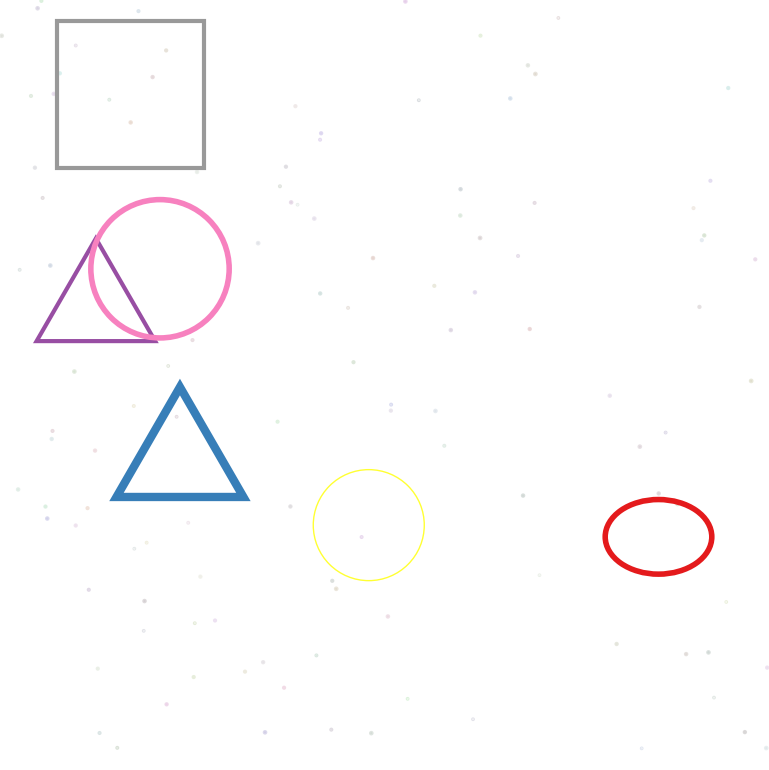[{"shape": "oval", "thickness": 2, "radius": 0.35, "center": [0.855, 0.303]}, {"shape": "triangle", "thickness": 3, "radius": 0.48, "center": [0.234, 0.402]}, {"shape": "triangle", "thickness": 1.5, "radius": 0.44, "center": [0.125, 0.601]}, {"shape": "circle", "thickness": 0.5, "radius": 0.36, "center": [0.479, 0.318]}, {"shape": "circle", "thickness": 2, "radius": 0.45, "center": [0.208, 0.651]}, {"shape": "square", "thickness": 1.5, "radius": 0.48, "center": [0.169, 0.877]}]